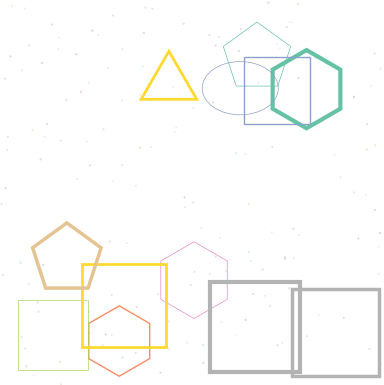[{"shape": "pentagon", "thickness": 0.5, "radius": 0.46, "center": [0.668, 0.851]}, {"shape": "hexagon", "thickness": 3, "radius": 0.51, "center": [0.796, 0.768]}, {"shape": "hexagon", "thickness": 1, "radius": 0.46, "center": [0.31, 0.114]}, {"shape": "oval", "thickness": 0.5, "radius": 0.49, "center": [0.624, 0.771]}, {"shape": "square", "thickness": 1, "radius": 0.43, "center": [0.72, 0.764]}, {"shape": "hexagon", "thickness": 0.5, "radius": 0.5, "center": [0.504, 0.272]}, {"shape": "square", "thickness": 0.5, "radius": 0.46, "center": [0.138, 0.129]}, {"shape": "square", "thickness": 2, "radius": 0.54, "center": [0.322, 0.207]}, {"shape": "triangle", "thickness": 2, "radius": 0.42, "center": [0.439, 0.784]}, {"shape": "pentagon", "thickness": 2.5, "radius": 0.47, "center": [0.174, 0.327]}, {"shape": "square", "thickness": 2.5, "radius": 0.56, "center": [0.872, 0.136]}, {"shape": "square", "thickness": 3, "radius": 0.58, "center": [0.662, 0.151]}]